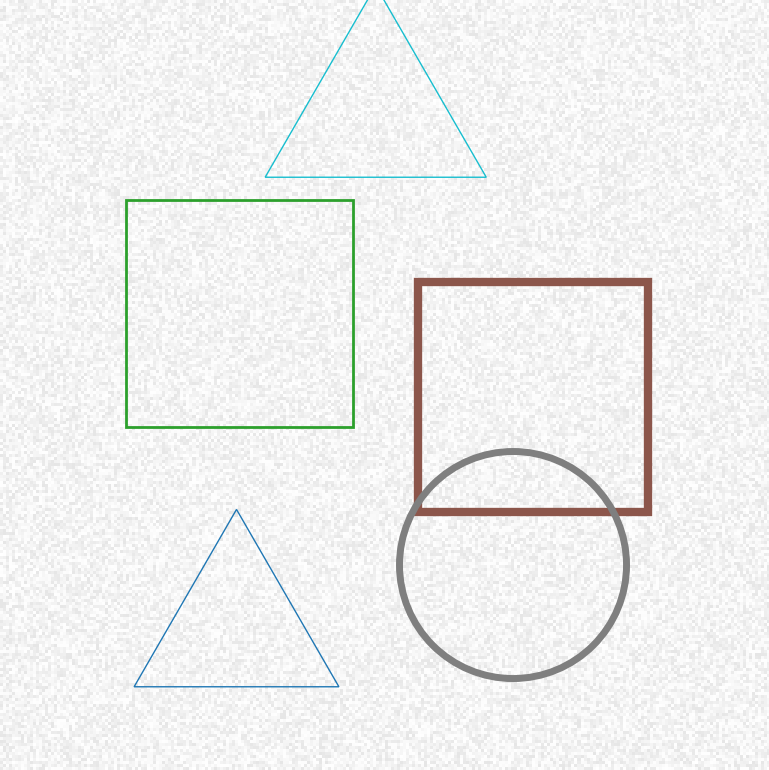[{"shape": "triangle", "thickness": 0.5, "radius": 0.77, "center": [0.307, 0.185]}, {"shape": "square", "thickness": 1, "radius": 0.74, "center": [0.311, 0.593]}, {"shape": "square", "thickness": 3, "radius": 0.75, "center": [0.692, 0.485]}, {"shape": "circle", "thickness": 2.5, "radius": 0.74, "center": [0.666, 0.266]}, {"shape": "triangle", "thickness": 0.5, "radius": 0.83, "center": [0.488, 0.853]}]